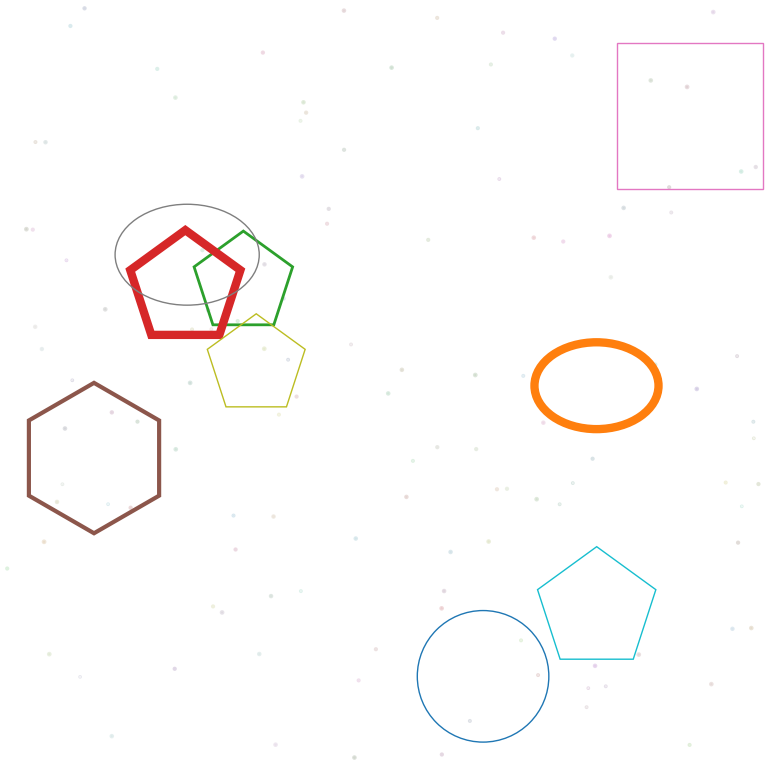[{"shape": "circle", "thickness": 0.5, "radius": 0.43, "center": [0.627, 0.122]}, {"shape": "oval", "thickness": 3, "radius": 0.4, "center": [0.775, 0.499]}, {"shape": "pentagon", "thickness": 1, "radius": 0.34, "center": [0.316, 0.633]}, {"shape": "pentagon", "thickness": 3, "radius": 0.38, "center": [0.241, 0.626]}, {"shape": "hexagon", "thickness": 1.5, "radius": 0.49, "center": [0.122, 0.405]}, {"shape": "square", "thickness": 0.5, "radius": 0.48, "center": [0.896, 0.849]}, {"shape": "oval", "thickness": 0.5, "radius": 0.47, "center": [0.243, 0.669]}, {"shape": "pentagon", "thickness": 0.5, "radius": 0.33, "center": [0.333, 0.526]}, {"shape": "pentagon", "thickness": 0.5, "radius": 0.4, "center": [0.775, 0.209]}]